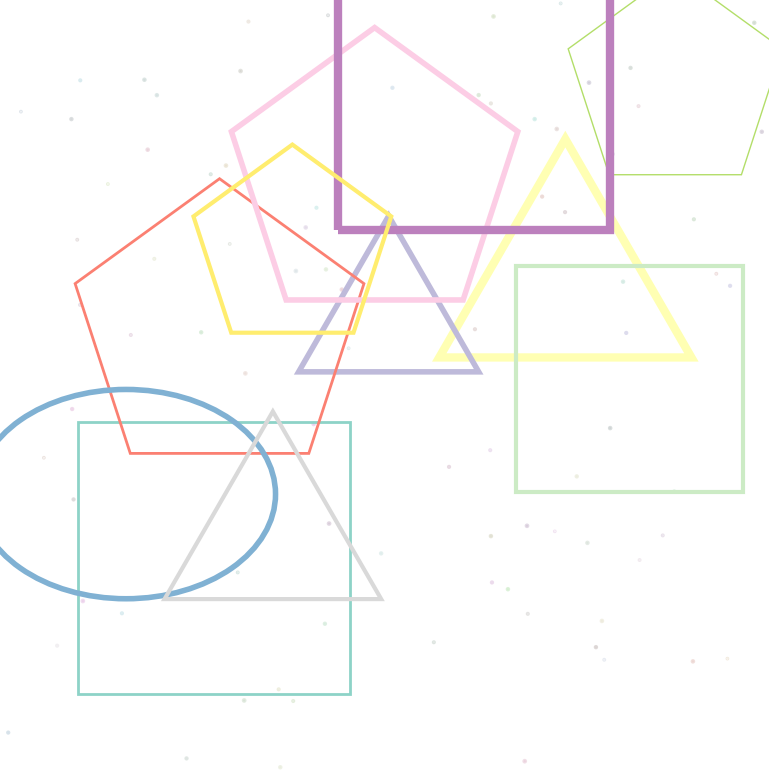[{"shape": "square", "thickness": 1, "radius": 0.88, "center": [0.278, 0.275]}, {"shape": "triangle", "thickness": 3, "radius": 0.95, "center": [0.734, 0.63]}, {"shape": "triangle", "thickness": 2, "radius": 0.67, "center": [0.505, 0.585]}, {"shape": "pentagon", "thickness": 1, "radius": 0.99, "center": [0.285, 0.571]}, {"shape": "oval", "thickness": 2, "radius": 0.97, "center": [0.164, 0.358]}, {"shape": "pentagon", "thickness": 0.5, "radius": 0.73, "center": [0.877, 0.891]}, {"shape": "pentagon", "thickness": 2, "radius": 0.98, "center": [0.487, 0.769]}, {"shape": "triangle", "thickness": 1.5, "radius": 0.81, "center": [0.354, 0.303]}, {"shape": "square", "thickness": 3, "radius": 0.88, "center": [0.616, 0.879]}, {"shape": "square", "thickness": 1.5, "radius": 0.73, "center": [0.818, 0.508]}, {"shape": "pentagon", "thickness": 1.5, "radius": 0.68, "center": [0.38, 0.677]}]